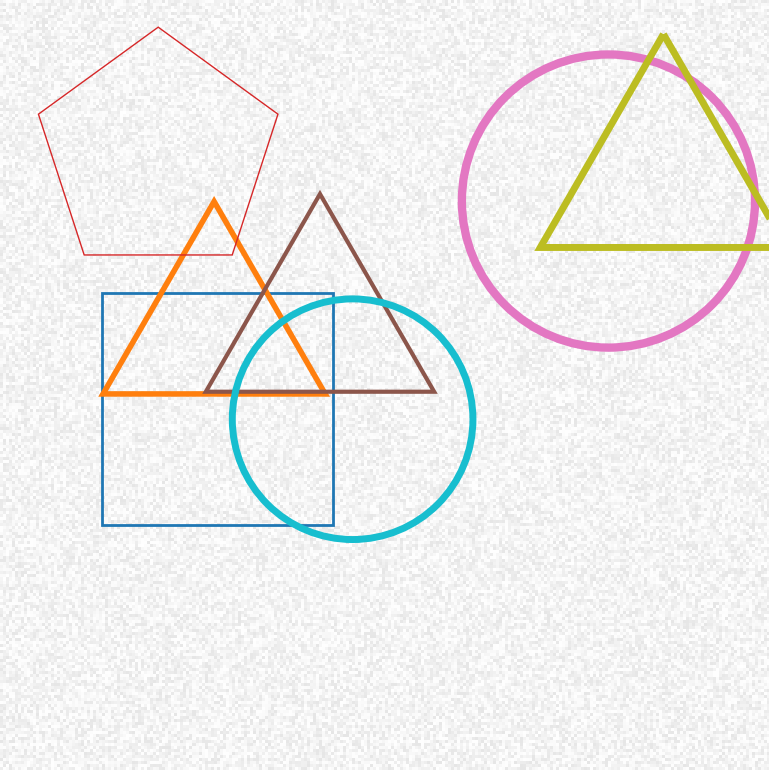[{"shape": "square", "thickness": 1, "radius": 0.75, "center": [0.283, 0.469]}, {"shape": "triangle", "thickness": 2, "radius": 0.83, "center": [0.278, 0.572]}, {"shape": "pentagon", "thickness": 0.5, "radius": 0.82, "center": [0.205, 0.801]}, {"shape": "triangle", "thickness": 1.5, "radius": 0.86, "center": [0.416, 0.577]}, {"shape": "circle", "thickness": 3, "radius": 0.95, "center": [0.79, 0.739]}, {"shape": "triangle", "thickness": 2.5, "radius": 0.92, "center": [0.862, 0.771]}, {"shape": "circle", "thickness": 2.5, "radius": 0.78, "center": [0.458, 0.456]}]